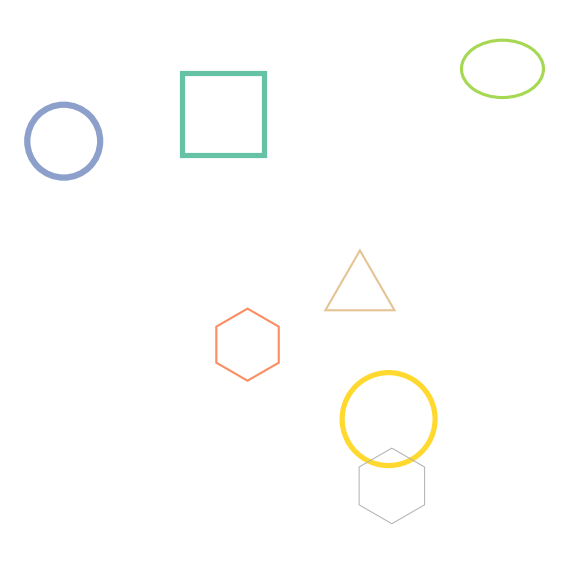[{"shape": "square", "thickness": 2.5, "radius": 0.35, "center": [0.386, 0.802]}, {"shape": "hexagon", "thickness": 1, "radius": 0.31, "center": [0.429, 0.402]}, {"shape": "circle", "thickness": 3, "radius": 0.32, "center": [0.11, 0.755]}, {"shape": "oval", "thickness": 1.5, "radius": 0.35, "center": [0.87, 0.88]}, {"shape": "circle", "thickness": 2.5, "radius": 0.4, "center": [0.673, 0.273]}, {"shape": "triangle", "thickness": 1, "radius": 0.35, "center": [0.623, 0.496]}, {"shape": "hexagon", "thickness": 0.5, "radius": 0.33, "center": [0.679, 0.158]}]